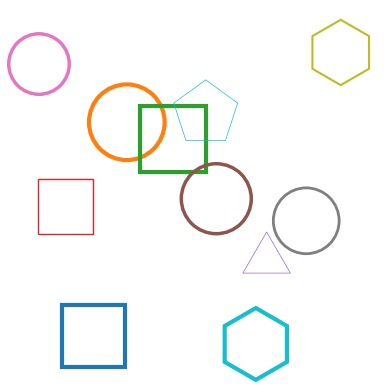[{"shape": "square", "thickness": 3, "radius": 0.41, "center": [0.243, 0.128]}, {"shape": "circle", "thickness": 3, "radius": 0.49, "center": [0.329, 0.682]}, {"shape": "square", "thickness": 3, "radius": 0.43, "center": [0.449, 0.64]}, {"shape": "square", "thickness": 1, "radius": 0.36, "center": [0.17, 0.463]}, {"shape": "triangle", "thickness": 0.5, "radius": 0.36, "center": [0.693, 0.326]}, {"shape": "circle", "thickness": 2.5, "radius": 0.45, "center": [0.562, 0.484]}, {"shape": "circle", "thickness": 2.5, "radius": 0.39, "center": [0.101, 0.834]}, {"shape": "circle", "thickness": 2, "radius": 0.43, "center": [0.795, 0.427]}, {"shape": "hexagon", "thickness": 1.5, "radius": 0.42, "center": [0.885, 0.864]}, {"shape": "pentagon", "thickness": 0.5, "radius": 0.44, "center": [0.534, 0.705]}, {"shape": "hexagon", "thickness": 3, "radius": 0.47, "center": [0.664, 0.107]}]